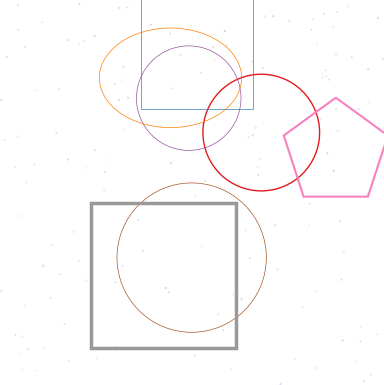[{"shape": "circle", "thickness": 1, "radius": 0.76, "center": [0.679, 0.656]}, {"shape": "square", "thickness": 0.5, "radius": 0.73, "center": [0.511, 0.861]}, {"shape": "circle", "thickness": 0.5, "radius": 0.68, "center": [0.49, 0.745]}, {"shape": "oval", "thickness": 0.5, "radius": 0.92, "center": [0.443, 0.798]}, {"shape": "circle", "thickness": 0.5, "radius": 0.97, "center": [0.498, 0.331]}, {"shape": "pentagon", "thickness": 1.5, "radius": 0.71, "center": [0.872, 0.604]}, {"shape": "square", "thickness": 2.5, "radius": 0.94, "center": [0.425, 0.285]}]